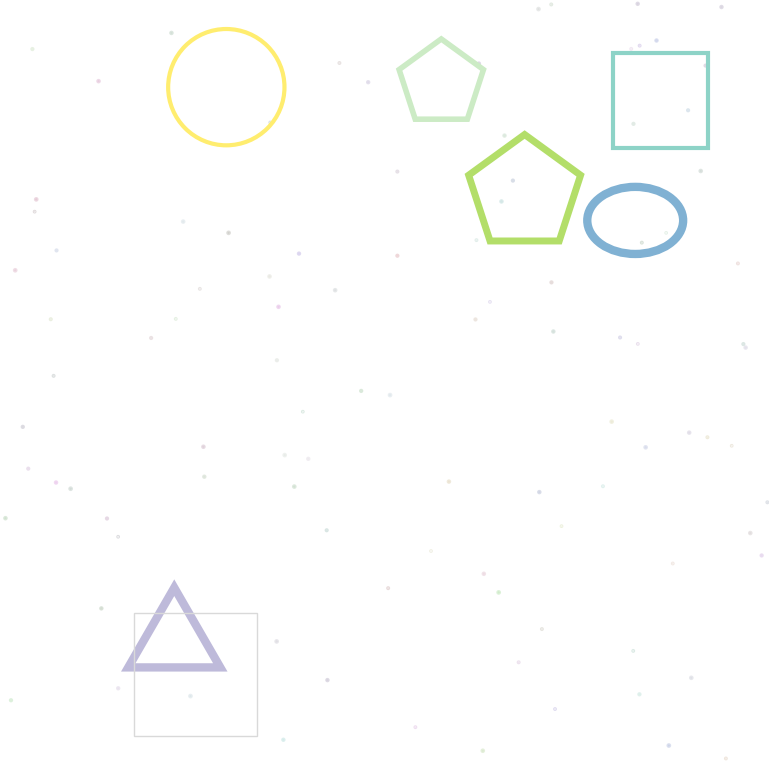[{"shape": "square", "thickness": 1.5, "radius": 0.31, "center": [0.858, 0.87]}, {"shape": "triangle", "thickness": 3, "radius": 0.35, "center": [0.226, 0.168]}, {"shape": "oval", "thickness": 3, "radius": 0.31, "center": [0.825, 0.714]}, {"shape": "pentagon", "thickness": 2.5, "radius": 0.38, "center": [0.681, 0.749]}, {"shape": "square", "thickness": 0.5, "radius": 0.4, "center": [0.253, 0.124]}, {"shape": "pentagon", "thickness": 2, "radius": 0.29, "center": [0.573, 0.892]}, {"shape": "circle", "thickness": 1.5, "radius": 0.38, "center": [0.294, 0.887]}]